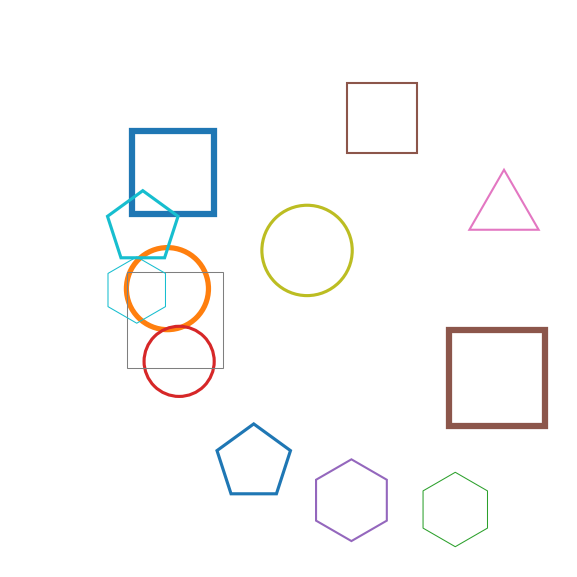[{"shape": "square", "thickness": 3, "radius": 0.36, "center": [0.299, 0.701]}, {"shape": "pentagon", "thickness": 1.5, "radius": 0.33, "center": [0.439, 0.198]}, {"shape": "circle", "thickness": 2.5, "radius": 0.36, "center": [0.29, 0.499]}, {"shape": "hexagon", "thickness": 0.5, "radius": 0.32, "center": [0.788, 0.117]}, {"shape": "circle", "thickness": 1.5, "radius": 0.3, "center": [0.31, 0.373]}, {"shape": "hexagon", "thickness": 1, "radius": 0.35, "center": [0.609, 0.133]}, {"shape": "square", "thickness": 1, "radius": 0.3, "center": [0.661, 0.795]}, {"shape": "square", "thickness": 3, "radius": 0.42, "center": [0.86, 0.345]}, {"shape": "triangle", "thickness": 1, "radius": 0.35, "center": [0.873, 0.636]}, {"shape": "square", "thickness": 0.5, "radius": 0.41, "center": [0.303, 0.445]}, {"shape": "circle", "thickness": 1.5, "radius": 0.39, "center": [0.532, 0.565]}, {"shape": "hexagon", "thickness": 0.5, "radius": 0.29, "center": [0.237, 0.497]}, {"shape": "pentagon", "thickness": 1.5, "radius": 0.32, "center": [0.247, 0.605]}]